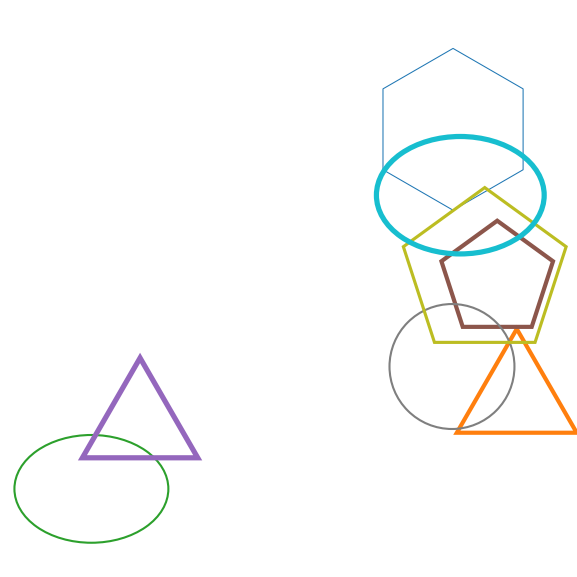[{"shape": "hexagon", "thickness": 0.5, "radius": 0.7, "center": [0.784, 0.775]}, {"shape": "triangle", "thickness": 2, "radius": 0.6, "center": [0.895, 0.31]}, {"shape": "oval", "thickness": 1, "radius": 0.67, "center": [0.158, 0.153]}, {"shape": "triangle", "thickness": 2.5, "radius": 0.58, "center": [0.243, 0.264]}, {"shape": "pentagon", "thickness": 2, "radius": 0.51, "center": [0.861, 0.515]}, {"shape": "circle", "thickness": 1, "radius": 0.54, "center": [0.783, 0.364]}, {"shape": "pentagon", "thickness": 1.5, "radius": 0.74, "center": [0.839, 0.526]}, {"shape": "oval", "thickness": 2.5, "radius": 0.73, "center": [0.797, 0.661]}]